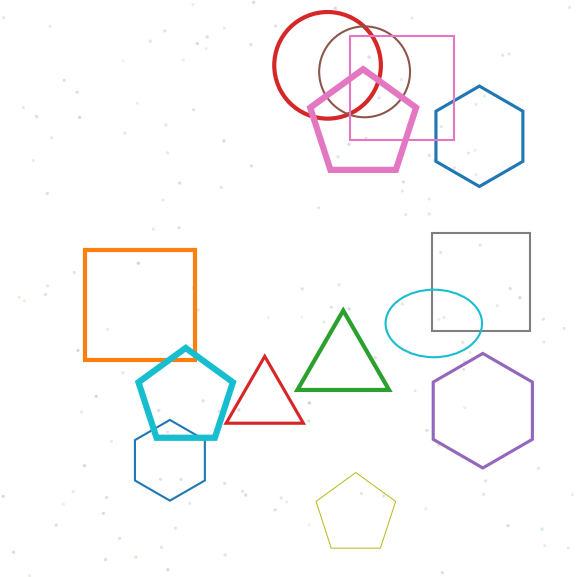[{"shape": "hexagon", "thickness": 1.5, "radius": 0.43, "center": [0.83, 0.763]}, {"shape": "hexagon", "thickness": 1, "radius": 0.35, "center": [0.294, 0.202]}, {"shape": "square", "thickness": 2, "radius": 0.48, "center": [0.242, 0.471]}, {"shape": "triangle", "thickness": 2, "radius": 0.46, "center": [0.594, 0.37]}, {"shape": "circle", "thickness": 2, "radius": 0.46, "center": [0.567, 0.886]}, {"shape": "triangle", "thickness": 1.5, "radius": 0.39, "center": [0.458, 0.305]}, {"shape": "hexagon", "thickness": 1.5, "radius": 0.5, "center": [0.836, 0.288]}, {"shape": "circle", "thickness": 1, "radius": 0.39, "center": [0.631, 0.875]}, {"shape": "square", "thickness": 1, "radius": 0.45, "center": [0.696, 0.847]}, {"shape": "pentagon", "thickness": 3, "radius": 0.48, "center": [0.629, 0.783]}, {"shape": "square", "thickness": 1, "radius": 0.43, "center": [0.832, 0.51]}, {"shape": "pentagon", "thickness": 0.5, "radius": 0.36, "center": [0.616, 0.109]}, {"shape": "pentagon", "thickness": 3, "radius": 0.43, "center": [0.322, 0.311]}, {"shape": "oval", "thickness": 1, "radius": 0.42, "center": [0.751, 0.439]}]